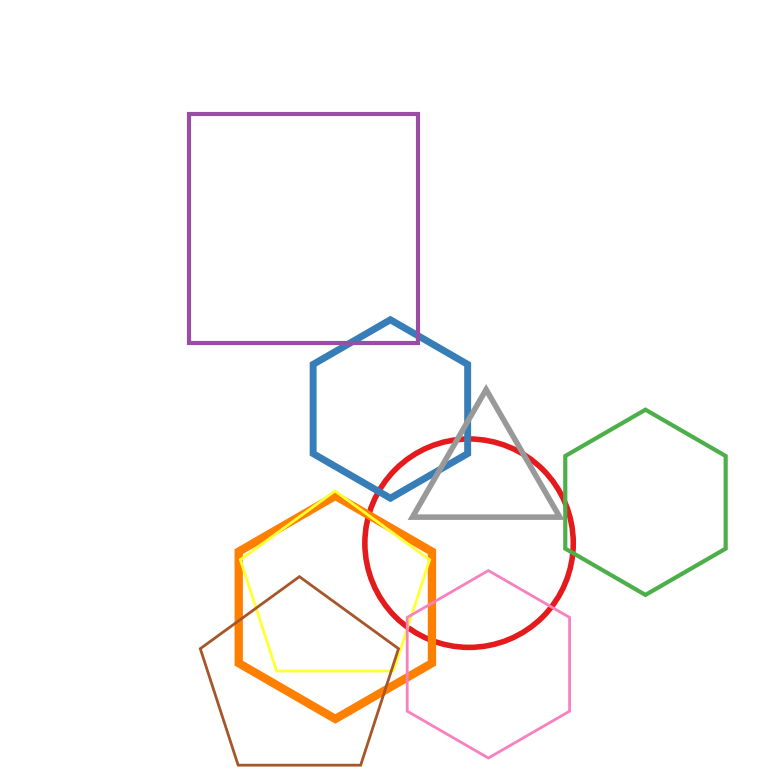[{"shape": "circle", "thickness": 2, "radius": 0.68, "center": [0.609, 0.295]}, {"shape": "hexagon", "thickness": 2.5, "radius": 0.58, "center": [0.507, 0.469]}, {"shape": "hexagon", "thickness": 1.5, "radius": 0.6, "center": [0.838, 0.348]}, {"shape": "square", "thickness": 1.5, "radius": 0.75, "center": [0.394, 0.703]}, {"shape": "hexagon", "thickness": 3, "radius": 0.72, "center": [0.435, 0.211]}, {"shape": "pentagon", "thickness": 1, "radius": 0.65, "center": [0.435, 0.233]}, {"shape": "pentagon", "thickness": 1, "radius": 0.68, "center": [0.389, 0.116]}, {"shape": "hexagon", "thickness": 1, "radius": 0.61, "center": [0.634, 0.137]}, {"shape": "triangle", "thickness": 2, "radius": 0.55, "center": [0.631, 0.384]}]